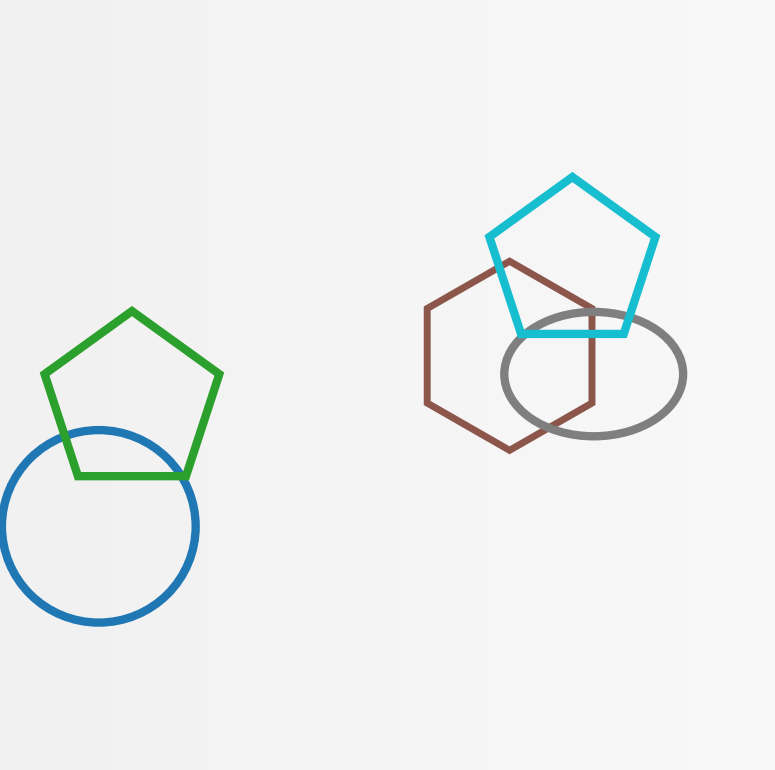[{"shape": "circle", "thickness": 3, "radius": 0.62, "center": [0.127, 0.316]}, {"shape": "pentagon", "thickness": 3, "radius": 0.59, "center": [0.17, 0.477]}, {"shape": "hexagon", "thickness": 2.5, "radius": 0.61, "center": [0.658, 0.538]}, {"shape": "oval", "thickness": 3, "radius": 0.58, "center": [0.766, 0.514]}, {"shape": "pentagon", "thickness": 3, "radius": 0.56, "center": [0.739, 0.657]}]